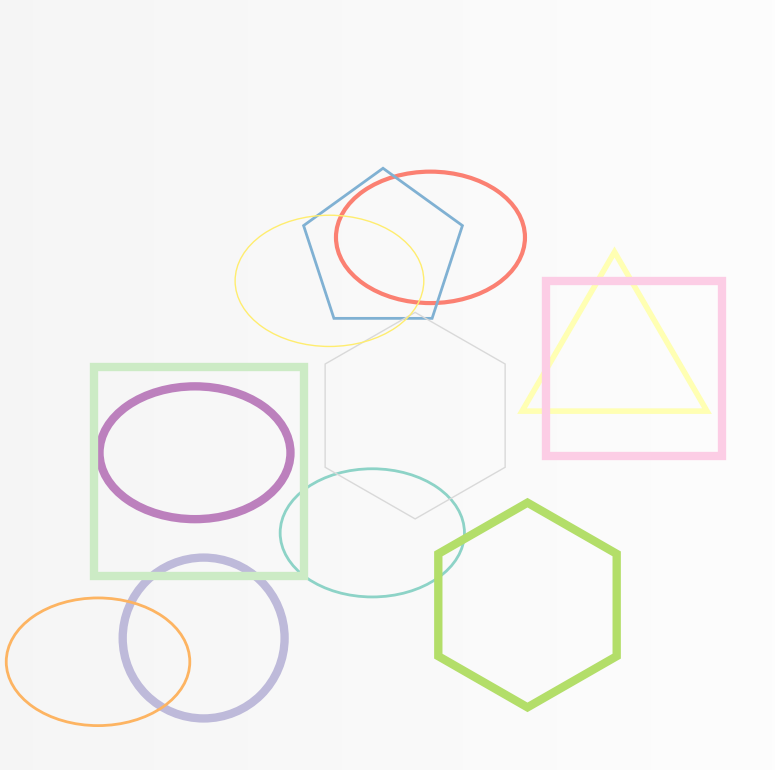[{"shape": "oval", "thickness": 1, "radius": 0.59, "center": [0.48, 0.308]}, {"shape": "triangle", "thickness": 2, "radius": 0.69, "center": [0.793, 0.535]}, {"shape": "circle", "thickness": 3, "radius": 0.52, "center": [0.263, 0.171]}, {"shape": "oval", "thickness": 1.5, "radius": 0.61, "center": [0.555, 0.692]}, {"shape": "pentagon", "thickness": 1, "radius": 0.54, "center": [0.494, 0.674]}, {"shape": "oval", "thickness": 1, "radius": 0.59, "center": [0.126, 0.141]}, {"shape": "hexagon", "thickness": 3, "radius": 0.66, "center": [0.681, 0.214]}, {"shape": "square", "thickness": 3, "radius": 0.57, "center": [0.818, 0.522]}, {"shape": "hexagon", "thickness": 0.5, "radius": 0.67, "center": [0.536, 0.46]}, {"shape": "oval", "thickness": 3, "radius": 0.62, "center": [0.252, 0.412]}, {"shape": "square", "thickness": 3, "radius": 0.68, "center": [0.257, 0.388]}, {"shape": "oval", "thickness": 0.5, "radius": 0.61, "center": [0.425, 0.635]}]